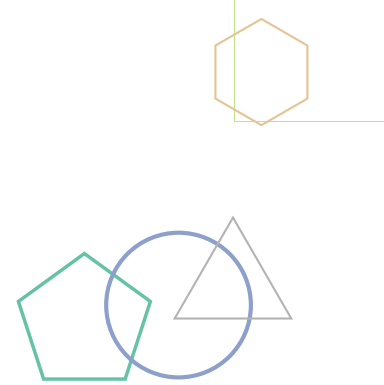[{"shape": "pentagon", "thickness": 2.5, "radius": 0.9, "center": [0.219, 0.161]}, {"shape": "circle", "thickness": 3, "radius": 0.94, "center": [0.464, 0.208]}, {"shape": "square", "thickness": 0.5, "radius": 0.99, "center": [0.806, 0.884]}, {"shape": "hexagon", "thickness": 1.5, "radius": 0.69, "center": [0.679, 0.813]}, {"shape": "triangle", "thickness": 1.5, "radius": 0.87, "center": [0.605, 0.26]}]